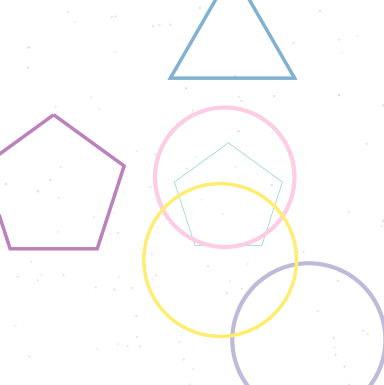[{"shape": "pentagon", "thickness": 0.5, "radius": 0.74, "center": [0.593, 0.482]}, {"shape": "circle", "thickness": 3, "radius": 0.99, "center": [0.802, 0.117]}, {"shape": "triangle", "thickness": 2.5, "radius": 0.93, "center": [0.604, 0.89]}, {"shape": "circle", "thickness": 3, "radius": 0.91, "center": [0.584, 0.54]}, {"shape": "pentagon", "thickness": 2.5, "radius": 0.96, "center": [0.139, 0.509]}, {"shape": "circle", "thickness": 2.5, "radius": 0.99, "center": [0.572, 0.325]}]